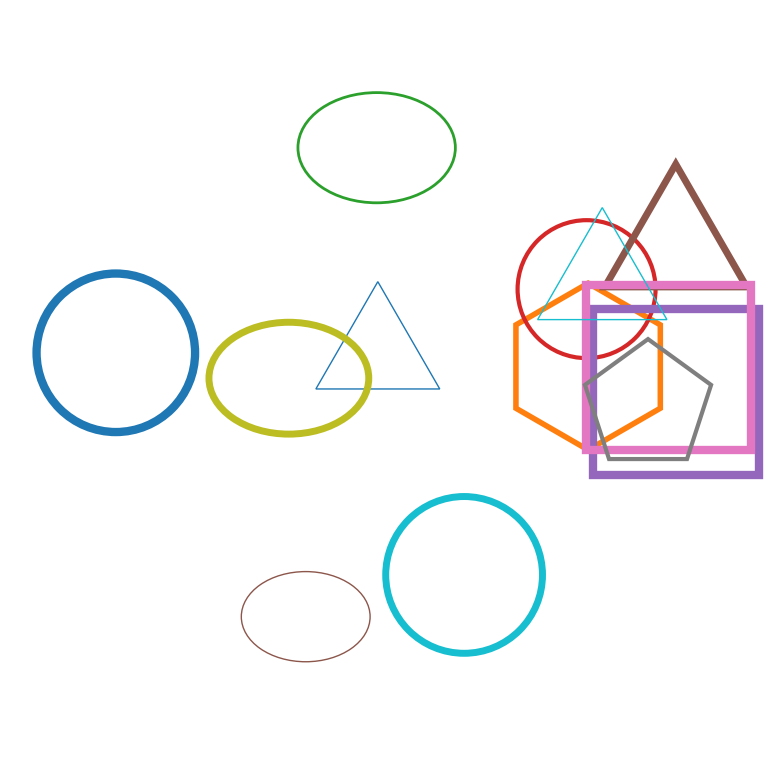[{"shape": "circle", "thickness": 3, "radius": 0.51, "center": [0.15, 0.542]}, {"shape": "triangle", "thickness": 0.5, "radius": 0.46, "center": [0.491, 0.541]}, {"shape": "hexagon", "thickness": 2, "radius": 0.54, "center": [0.764, 0.524]}, {"shape": "oval", "thickness": 1, "radius": 0.51, "center": [0.489, 0.808]}, {"shape": "circle", "thickness": 1.5, "radius": 0.45, "center": [0.762, 0.624]}, {"shape": "square", "thickness": 3, "radius": 0.54, "center": [0.878, 0.491]}, {"shape": "triangle", "thickness": 2.5, "radius": 0.53, "center": [0.878, 0.681]}, {"shape": "oval", "thickness": 0.5, "radius": 0.42, "center": [0.397, 0.199]}, {"shape": "square", "thickness": 3, "radius": 0.54, "center": [0.868, 0.523]}, {"shape": "pentagon", "thickness": 1.5, "radius": 0.43, "center": [0.842, 0.473]}, {"shape": "oval", "thickness": 2.5, "radius": 0.52, "center": [0.375, 0.509]}, {"shape": "circle", "thickness": 2.5, "radius": 0.51, "center": [0.603, 0.253]}, {"shape": "triangle", "thickness": 0.5, "radius": 0.48, "center": [0.782, 0.633]}]